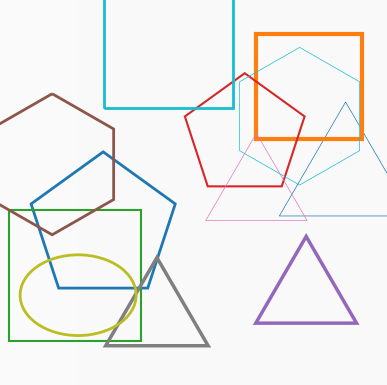[{"shape": "triangle", "thickness": 0.5, "radius": 0.99, "center": [0.892, 0.538]}, {"shape": "pentagon", "thickness": 2, "radius": 0.98, "center": [0.266, 0.41]}, {"shape": "square", "thickness": 3, "radius": 0.68, "center": [0.796, 0.775]}, {"shape": "square", "thickness": 1.5, "radius": 0.85, "center": [0.193, 0.284]}, {"shape": "pentagon", "thickness": 1.5, "radius": 0.81, "center": [0.632, 0.647]}, {"shape": "triangle", "thickness": 2.5, "radius": 0.75, "center": [0.79, 0.236]}, {"shape": "hexagon", "thickness": 2, "radius": 0.92, "center": [0.135, 0.573]}, {"shape": "triangle", "thickness": 0.5, "radius": 0.76, "center": [0.662, 0.503]}, {"shape": "triangle", "thickness": 2.5, "radius": 0.76, "center": [0.405, 0.178]}, {"shape": "oval", "thickness": 2, "radius": 0.75, "center": [0.202, 0.233]}, {"shape": "square", "thickness": 2, "radius": 0.83, "center": [0.435, 0.885]}, {"shape": "hexagon", "thickness": 0.5, "radius": 0.89, "center": [0.773, 0.698]}]